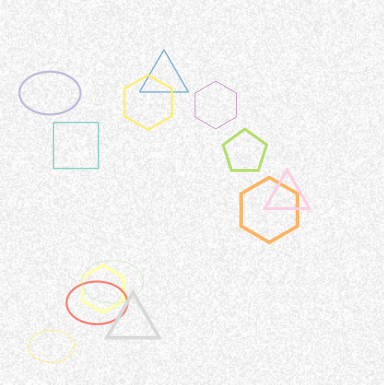[{"shape": "square", "thickness": 1, "radius": 0.3, "center": [0.196, 0.623]}, {"shape": "hexagon", "thickness": 2.5, "radius": 0.31, "center": [0.267, 0.25]}, {"shape": "oval", "thickness": 1.5, "radius": 0.4, "center": [0.13, 0.758]}, {"shape": "oval", "thickness": 1.5, "radius": 0.4, "center": [0.252, 0.213]}, {"shape": "triangle", "thickness": 1, "radius": 0.37, "center": [0.426, 0.798]}, {"shape": "hexagon", "thickness": 2.5, "radius": 0.42, "center": [0.699, 0.455]}, {"shape": "pentagon", "thickness": 2, "radius": 0.3, "center": [0.636, 0.605]}, {"shape": "triangle", "thickness": 2, "radius": 0.34, "center": [0.746, 0.492]}, {"shape": "triangle", "thickness": 2.5, "radius": 0.39, "center": [0.346, 0.162]}, {"shape": "hexagon", "thickness": 0.5, "radius": 0.31, "center": [0.56, 0.727]}, {"shape": "oval", "thickness": 0.5, "radius": 0.4, "center": [0.293, 0.268]}, {"shape": "oval", "thickness": 0.5, "radius": 0.3, "center": [0.134, 0.1]}, {"shape": "hexagon", "thickness": 1.5, "radius": 0.36, "center": [0.385, 0.734]}]